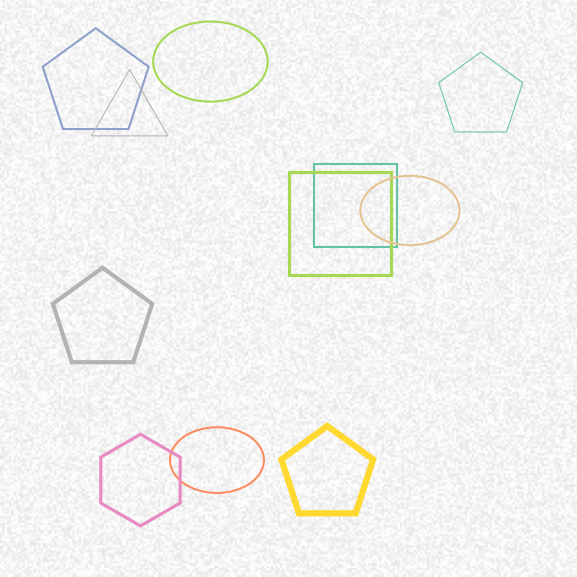[{"shape": "pentagon", "thickness": 0.5, "radius": 0.38, "center": [0.832, 0.832]}, {"shape": "square", "thickness": 1, "radius": 0.36, "center": [0.616, 0.643]}, {"shape": "oval", "thickness": 1, "radius": 0.41, "center": [0.376, 0.202]}, {"shape": "pentagon", "thickness": 1, "radius": 0.48, "center": [0.166, 0.854]}, {"shape": "hexagon", "thickness": 1.5, "radius": 0.4, "center": [0.243, 0.168]}, {"shape": "oval", "thickness": 1, "radius": 0.5, "center": [0.364, 0.893]}, {"shape": "square", "thickness": 1.5, "radius": 0.44, "center": [0.589, 0.612]}, {"shape": "pentagon", "thickness": 3, "radius": 0.42, "center": [0.567, 0.178]}, {"shape": "oval", "thickness": 1, "radius": 0.43, "center": [0.71, 0.635]}, {"shape": "triangle", "thickness": 0.5, "radius": 0.38, "center": [0.224, 0.802]}, {"shape": "pentagon", "thickness": 2, "radius": 0.45, "center": [0.178, 0.445]}]